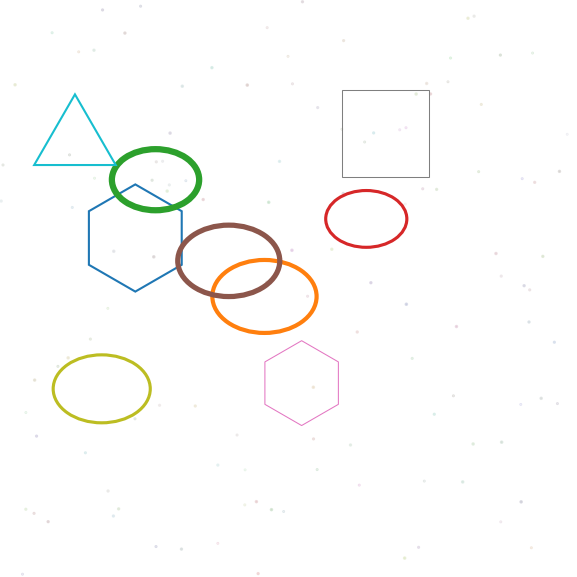[{"shape": "hexagon", "thickness": 1, "radius": 0.46, "center": [0.234, 0.587]}, {"shape": "oval", "thickness": 2, "radius": 0.45, "center": [0.458, 0.486]}, {"shape": "oval", "thickness": 3, "radius": 0.38, "center": [0.269, 0.688]}, {"shape": "oval", "thickness": 1.5, "radius": 0.35, "center": [0.634, 0.62]}, {"shape": "oval", "thickness": 2.5, "radius": 0.44, "center": [0.396, 0.547]}, {"shape": "hexagon", "thickness": 0.5, "radius": 0.37, "center": [0.522, 0.336]}, {"shape": "square", "thickness": 0.5, "radius": 0.38, "center": [0.667, 0.768]}, {"shape": "oval", "thickness": 1.5, "radius": 0.42, "center": [0.176, 0.326]}, {"shape": "triangle", "thickness": 1, "radius": 0.41, "center": [0.13, 0.754]}]